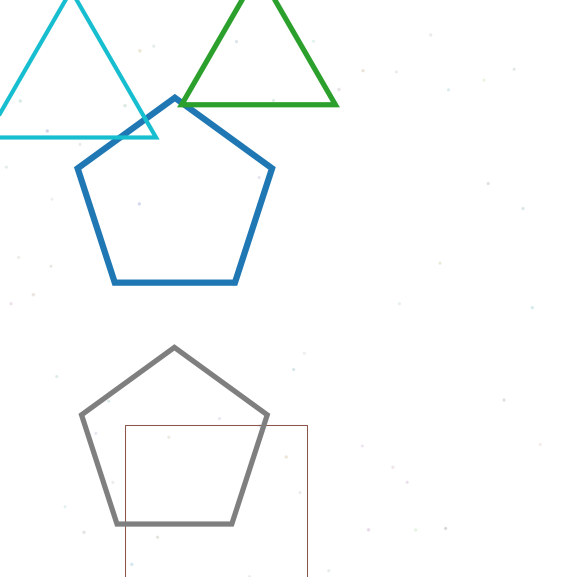[{"shape": "pentagon", "thickness": 3, "radius": 0.89, "center": [0.303, 0.653]}, {"shape": "triangle", "thickness": 2.5, "radius": 0.77, "center": [0.448, 0.895]}, {"shape": "square", "thickness": 0.5, "radius": 0.79, "center": [0.375, 0.106]}, {"shape": "pentagon", "thickness": 2.5, "radius": 0.85, "center": [0.302, 0.229]}, {"shape": "triangle", "thickness": 2, "radius": 0.85, "center": [0.123, 0.846]}]